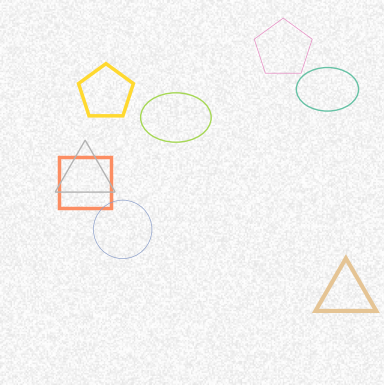[{"shape": "oval", "thickness": 1, "radius": 0.4, "center": [0.851, 0.768]}, {"shape": "square", "thickness": 2.5, "radius": 0.33, "center": [0.221, 0.526]}, {"shape": "circle", "thickness": 0.5, "radius": 0.38, "center": [0.319, 0.404]}, {"shape": "pentagon", "thickness": 0.5, "radius": 0.4, "center": [0.736, 0.874]}, {"shape": "oval", "thickness": 1, "radius": 0.46, "center": [0.457, 0.695]}, {"shape": "pentagon", "thickness": 2.5, "radius": 0.37, "center": [0.275, 0.76]}, {"shape": "triangle", "thickness": 3, "radius": 0.46, "center": [0.898, 0.238]}, {"shape": "triangle", "thickness": 1, "radius": 0.45, "center": [0.221, 0.546]}]